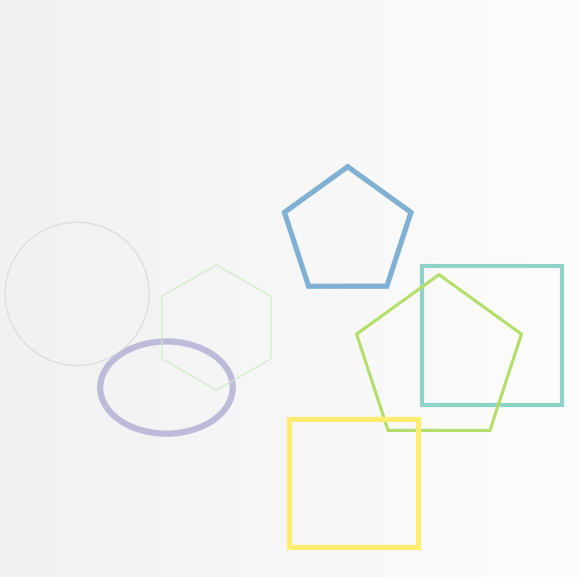[{"shape": "square", "thickness": 2, "radius": 0.6, "center": [0.846, 0.418]}, {"shape": "oval", "thickness": 3, "radius": 0.57, "center": [0.286, 0.328]}, {"shape": "pentagon", "thickness": 2.5, "radius": 0.57, "center": [0.598, 0.596]}, {"shape": "pentagon", "thickness": 1.5, "radius": 0.75, "center": [0.755, 0.374]}, {"shape": "circle", "thickness": 0.5, "radius": 0.62, "center": [0.133, 0.49]}, {"shape": "hexagon", "thickness": 0.5, "radius": 0.54, "center": [0.372, 0.432]}, {"shape": "square", "thickness": 2.5, "radius": 0.55, "center": [0.609, 0.163]}]